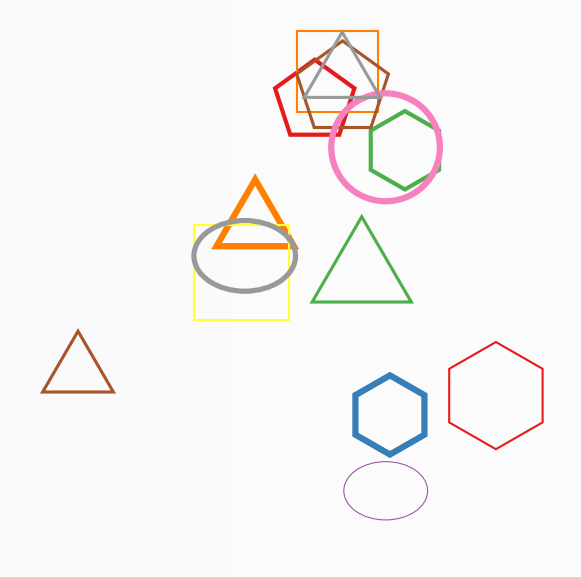[{"shape": "pentagon", "thickness": 2, "radius": 0.36, "center": [0.542, 0.824]}, {"shape": "hexagon", "thickness": 1, "radius": 0.46, "center": [0.853, 0.314]}, {"shape": "hexagon", "thickness": 3, "radius": 0.34, "center": [0.671, 0.281]}, {"shape": "triangle", "thickness": 1.5, "radius": 0.49, "center": [0.622, 0.525]}, {"shape": "hexagon", "thickness": 2, "radius": 0.34, "center": [0.697, 0.739]}, {"shape": "oval", "thickness": 0.5, "radius": 0.36, "center": [0.664, 0.149]}, {"shape": "triangle", "thickness": 3, "radius": 0.38, "center": [0.439, 0.611]}, {"shape": "square", "thickness": 1, "radius": 0.35, "center": [0.581, 0.875]}, {"shape": "square", "thickness": 1, "radius": 0.41, "center": [0.416, 0.527]}, {"shape": "triangle", "thickness": 1.5, "radius": 0.35, "center": [0.134, 0.355]}, {"shape": "pentagon", "thickness": 1.5, "radius": 0.41, "center": [0.589, 0.845]}, {"shape": "circle", "thickness": 3, "radius": 0.47, "center": [0.663, 0.744]}, {"shape": "oval", "thickness": 2.5, "radius": 0.44, "center": [0.421, 0.556]}, {"shape": "triangle", "thickness": 1.5, "radius": 0.38, "center": [0.589, 0.868]}]